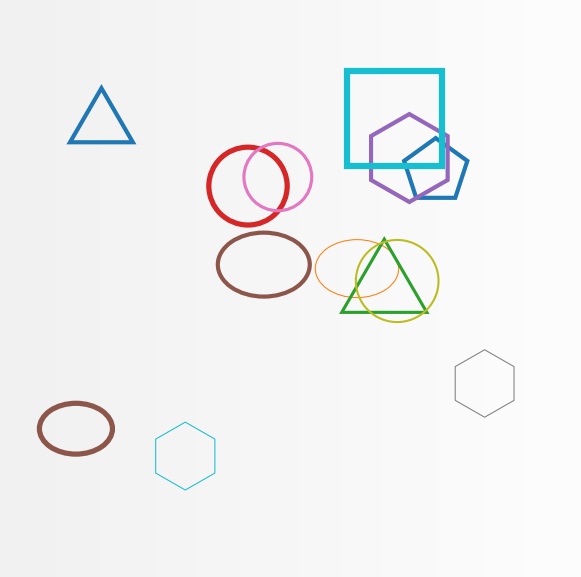[{"shape": "pentagon", "thickness": 2, "radius": 0.29, "center": [0.75, 0.703]}, {"shape": "triangle", "thickness": 2, "radius": 0.31, "center": [0.175, 0.784]}, {"shape": "oval", "thickness": 0.5, "radius": 0.36, "center": [0.614, 0.534]}, {"shape": "triangle", "thickness": 1.5, "radius": 0.42, "center": [0.661, 0.501]}, {"shape": "circle", "thickness": 2.5, "radius": 0.34, "center": [0.427, 0.677]}, {"shape": "hexagon", "thickness": 2, "radius": 0.38, "center": [0.704, 0.725]}, {"shape": "oval", "thickness": 2, "radius": 0.4, "center": [0.454, 0.541]}, {"shape": "oval", "thickness": 2.5, "radius": 0.31, "center": [0.131, 0.257]}, {"shape": "circle", "thickness": 1.5, "radius": 0.29, "center": [0.478, 0.693]}, {"shape": "hexagon", "thickness": 0.5, "radius": 0.29, "center": [0.834, 0.335]}, {"shape": "circle", "thickness": 1, "radius": 0.36, "center": [0.683, 0.513]}, {"shape": "hexagon", "thickness": 0.5, "radius": 0.29, "center": [0.319, 0.209]}, {"shape": "square", "thickness": 3, "radius": 0.41, "center": [0.679, 0.794]}]